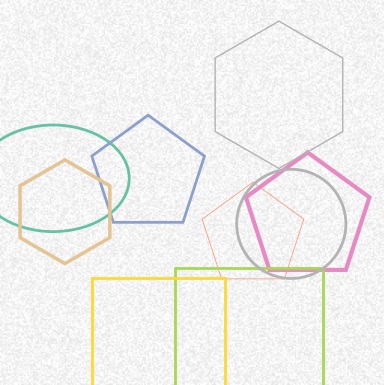[{"shape": "oval", "thickness": 2, "radius": 0.99, "center": [0.138, 0.537]}, {"shape": "pentagon", "thickness": 0.5, "radius": 0.69, "center": [0.657, 0.388]}, {"shape": "pentagon", "thickness": 2, "radius": 0.77, "center": [0.385, 0.547]}, {"shape": "pentagon", "thickness": 3, "radius": 0.84, "center": [0.799, 0.435]}, {"shape": "square", "thickness": 2, "radius": 0.96, "center": [0.646, 0.113]}, {"shape": "square", "thickness": 2, "radius": 0.86, "center": [0.412, 0.106]}, {"shape": "hexagon", "thickness": 2.5, "radius": 0.67, "center": [0.169, 0.45]}, {"shape": "circle", "thickness": 2, "radius": 0.71, "center": [0.757, 0.418]}, {"shape": "hexagon", "thickness": 1, "radius": 0.96, "center": [0.724, 0.754]}]